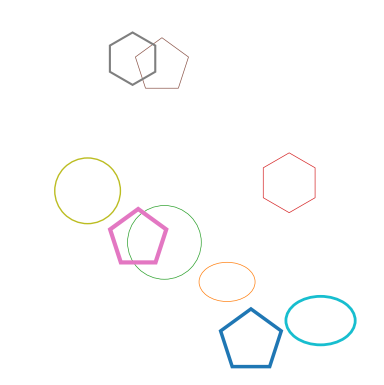[{"shape": "pentagon", "thickness": 2.5, "radius": 0.41, "center": [0.652, 0.115]}, {"shape": "oval", "thickness": 0.5, "radius": 0.36, "center": [0.59, 0.268]}, {"shape": "circle", "thickness": 0.5, "radius": 0.48, "center": [0.427, 0.37]}, {"shape": "hexagon", "thickness": 0.5, "radius": 0.39, "center": [0.751, 0.525]}, {"shape": "pentagon", "thickness": 0.5, "radius": 0.36, "center": [0.421, 0.83]}, {"shape": "pentagon", "thickness": 3, "radius": 0.38, "center": [0.359, 0.38]}, {"shape": "hexagon", "thickness": 1.5, "radius": 0.34, "center": [0.344, 0.848]}, {"shape": "circle", "thickness": 1, "radius": 0.43, "center": [0.228, 0.504]}, {"shape": "oval", "thickness": 2, "radius": 0.45, "center": [0.833, 0.167]}]